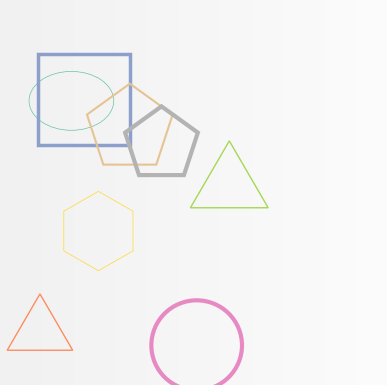[{"shape": "oval", "thickness": 0.5, "radius": 0.55, "center": [0.184, 0.738]}, {"shape": "triangle", "thickness": 1, "radius": 0.49, "center": [0.103, 0.139]}, {"shape": "square", "thickness": 2.5, "radius": 0.6, "center": [0.217, 0.741]}, {"shape": "circle", "thickness": 3, "radius": 0.58, "center": [0.508, 0.103]}, {"shape": "triangle", "thickness": 1, "radius": 0.58, "center": [0.592, 0.518]}, {"shape": "hexagon", "thickness": 0.5, "radius": 0.52, "center": [0.254, 0.4]}, {"shape": "pentagon", "thickness": 1.5, "radius": 0.58, "center": [0.335, 0.666]}, {"shape": "pentagon", "thickness": 3, "radius": 0.49, "center": [0.417, 0.625]}]